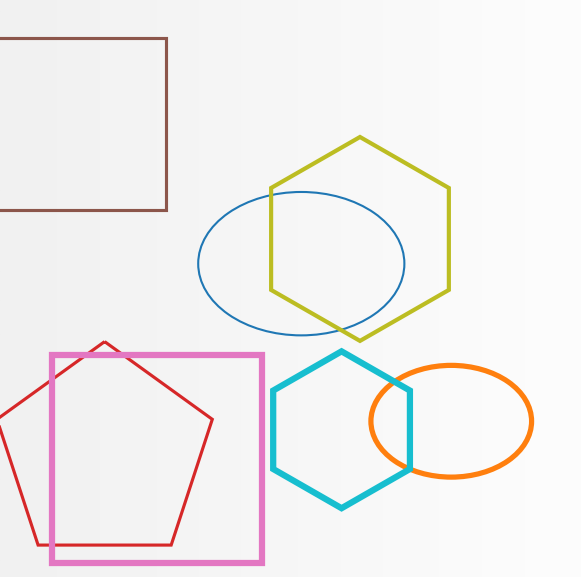[{"shape": "oval", "thickness": 1, "radius": 0.89, "center": [0.518, 0.543]}, {"shape": "oval", "thickness": 2.5, "radius": 0.69, "center": [0.776, 0.27]}, {"shape": "pentagon", "thickness": 1.5, "radius": 0.97, "center": [0.18, 0.213]}, {"shape": "square", "thickness": 1.5, "radius": 0.75, "center": [0.137, 0.785]}, {"shape": "square", "thickness": 3, "radius": 0.9, "center": [0.27, 0.204]}, {"shape": "hexagon", "thickness": 2, "radius": 0.88, "center": [0.619, 0.585]}, {"shape": "hexagon", "thickness": 3, "radius": 0.68, "center": [0.588, 0.255]}]